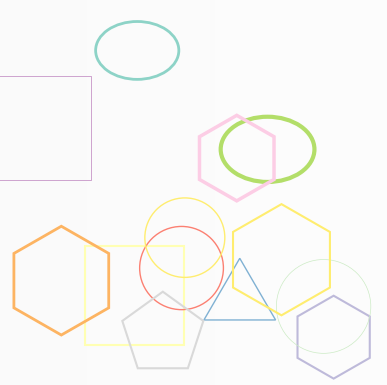[{"shape": "oval", "thickness": 2, "radius": 0.54, "center": [0.354, 0.869]}, {"shape": "square", "thickness": 1.5, "radius": 0.64, "center": [0.348, 0.233]}, {"shape": "hexagon", "thickness": 1.5, "radius": 0.54, "center": [0.861, 0.124]}, {"shape": "circle", "thickness": 1, "radius": 0.54, "center": [0.468, 0.304]}, {"shape": "triangle", "thickness": 1, "radius": 0.53, "center": [0.619, 0.222]}, {"shape": "hexagon", "thickness": 2, "radius": 0.71, "center": [0.158, 0.271]}, {"shape": "oval", "thickness": 3, "radius": 0.6, "center": [0.69, 0.612]}, {"shape": "hexagon", "thickness": 2.5, "radius": 0.56, "center": [0.611, 0.589]}, {"shape": "pentagon", "thickness": 1.5, "radius": 0.55, "center": [0.42, 0.132]}, {"shape": "square", "thickness": 0.5, "radius": 0.67, "center": [0.101, 0.667]}, {"shape": "circle", "thickness": 0.5, "radius": 0.61, "center": [0.835, 0.204]}, {"shape": "hexagon", "thickness": 1.5, "radius": 0.72, "center": [0.726, 0.325]}, {"shape": "circle", "thickness": 1, "radius": 0.52, "center": [0.477, 0.383]}]